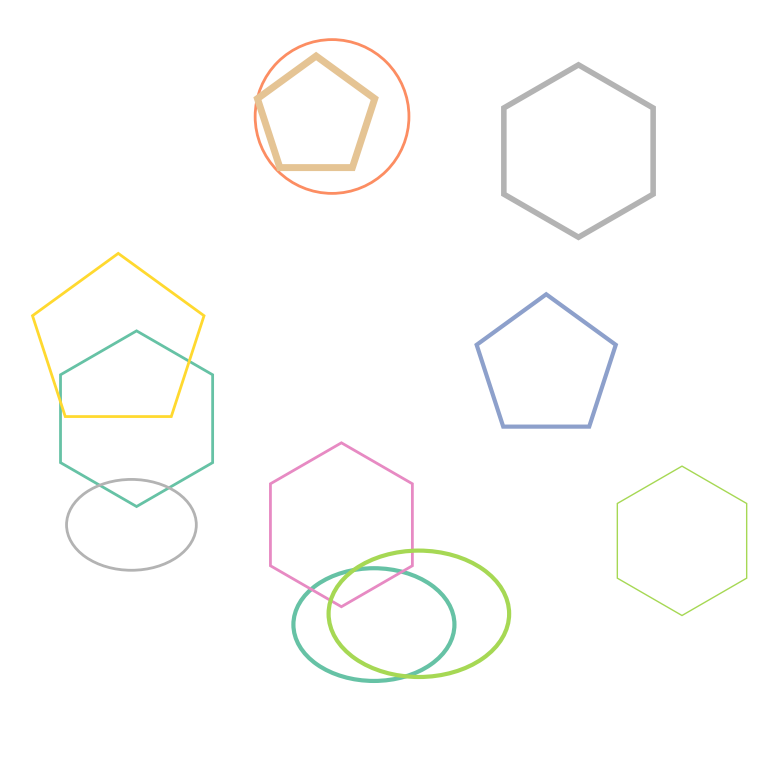[{"shape": "oval", "thickness": 1.5, "radius": 0.52, "center": [0.486, 0.189]}, {"shape": "hexagon", "thickness": 1, "radius": 0.57, "center": [0.177, 0.456]}, {"shape": "circle", "thickness": 1, "radius": 0.5, "center": [0.431, 0.849]}, {"shape": "pentagon", "thickness": 1.5, "radius": 0.48, "center": [0.709, 0.523]}, {"shape": "hexagon", "thickness": 1, "radius": 0.53, "center": [0.443, 0.318]}, {"shape": "hexagon", "thickness": 0.5, "radius": 0.48, "center": [0.886, 0.298]}, {"shape": "oval", "thickness": 1.5, "radius": 0.59, "center": [0.544, 0.203]}, {"shape": "pentagon", "thickness": 1, "radius": 0.59, "center": [0.154, 0.554]}, {"shape": "pentagon", "thickness": 2.5, "radius": 0.4, "center": [0.411, 0.847]}, {"shape": "oval", "thickness": 1, "radius": 0.42, "center": [0.171, 0.318]}, {"shape": "hexagon", "thickness": 2, "radius": 0.56, "center": [0.751, 0.804]}]